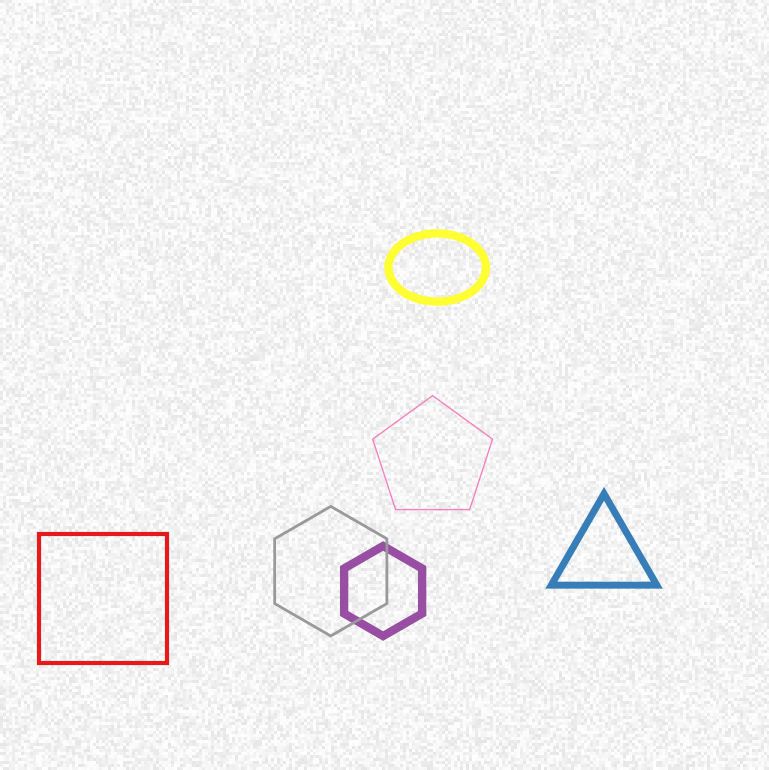[{"shape": "square", "thickness": 1.5, "radius": 0.42, "center": [0.134, 0.223]}, {"shape": "triangle", "thickness": 2.5, "radius": 0.4, "center": [0.784, 0.28]}, {"shape": "hexagon", "thickness": 3, "radius": 0.29, "center": [0.498, 0.232]}, {"shape": "oval", "thickness": 3, "radius": 0.32, "center": [0.568, 0.653]}, {"shape": "pentagon", "thickness": 0.5, "radius": 0.41, "center": [0.562, 0.404]}, {"shape": "hexagon", "thickness": 1, "radius": 0.42, "center": [0.43, 0.258]}]